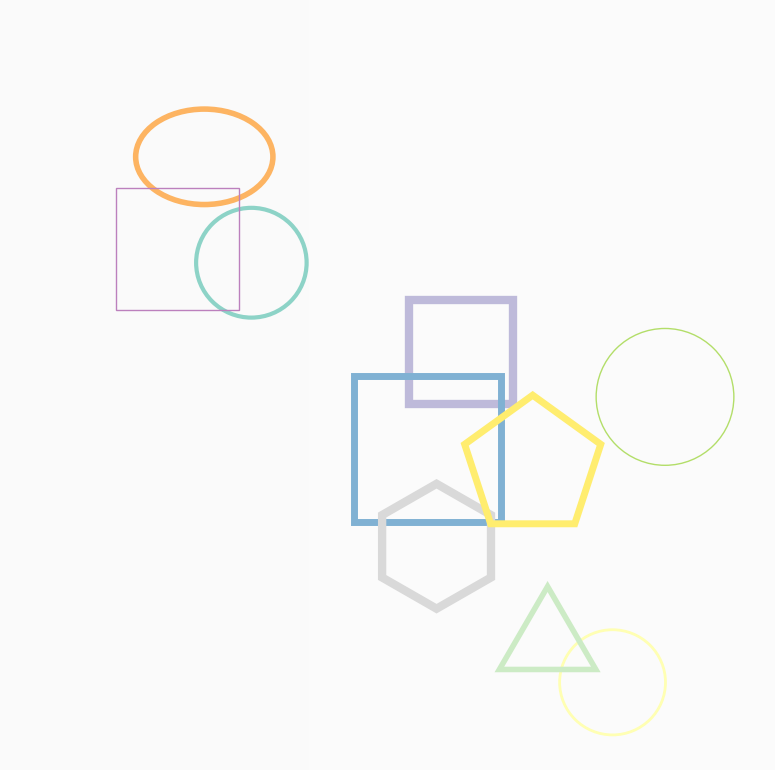[{"shape": "circle", "thickness": 1.5, "radius": 0.36, "center": [0.324, 0.659]}, {"shape": "circle", "thickness": 1, "radius": 0.34, "center": [0.79, 0.114]}, {"shape": "square", "thickness": 3, "radius": 0.34, "center": [0.595, 0.543]}, {"shape": "square", "thickness": 2.5, "radius": 0.47, "center": [0.552, 0.417]}, {"shape": "oval", "thickness": 2, "radius": 0.44, "center": [0.264, 0.796]}, {"shape": "circle", "thickness": 0.5, "radius": 0.44, "center": [0.858, 0.485]}, {"shape": "hexagon", "thickness": 3, "radius": 0.41, "center": [0.563, 0.291]}, {"shape": "square", "thickness": 0.5, "radius": 0.4, "center": [0.23, 0.677]}, {"shape": "triangle", "thickness": 2, "radius": 0.36, "center": [0.707, 0.166]}, {"shape": "pentagon", "thickness": 2.5, "radius": 0.46, "center": [0.687, 0.394]}]